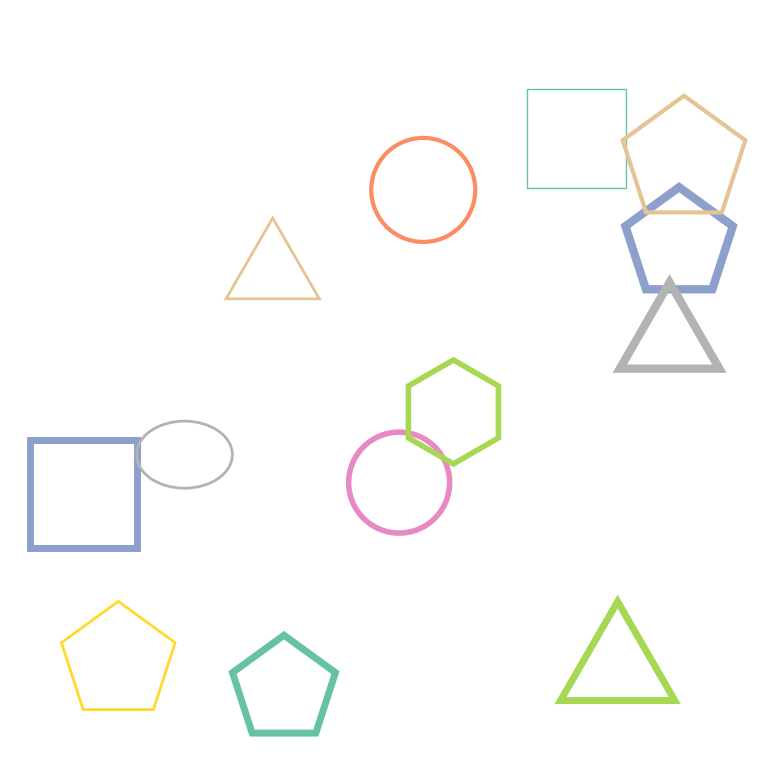[{"shape": "square", "thickness": 0.5, "radius": 0.32, "center": [0.749, 0.82]}, {"shape": "pentagon", "thickness": 2.5, "radius": 0.35, "center": [0.369, 0.105]}, {"shape": "circle", "thickness": 1.5, "radius": 0.34, "center": [0.55, 0.753]}, {"shape": "square", "thickness": 2.5, "radius": 0.35, "center": [0.108, 0.358]}, {"shape": "pentagon", "thickness": 3, "radius": 0.37, "center": [0.882, 0.684]}, {"shape": "circle", "thickness": 2, "radius": 0.33, "center": [0.518, 0.373]}, {"shape": "triangle", "thickness": 2.5, "radius": 0.43, "center": [0.802, 0.133]}, {"shape": "hexagon", "thickness": 2, "radius": 0.34, "center": [0.589, 0.465]}, {"shape": "pentagon", "thickness": 1, "radius": 0.39, "center": [0.154, 0.141]}, {"shape": "triangle", "thickness": 1, "radius": 0.35, "center": [0.354, 0.647]}, {"shape": "pentagon", "thickness": 1.5, "radius": 0.42, "center": [0.888, 0.792]}, {"shape": "triangle", "thickness": 3, "radius": 0.37, "center": [0.87, 0.559]}, {"shape": "oval", "thickness": 1, "radius": 0.31, "center": [0.24, 0.41]}]